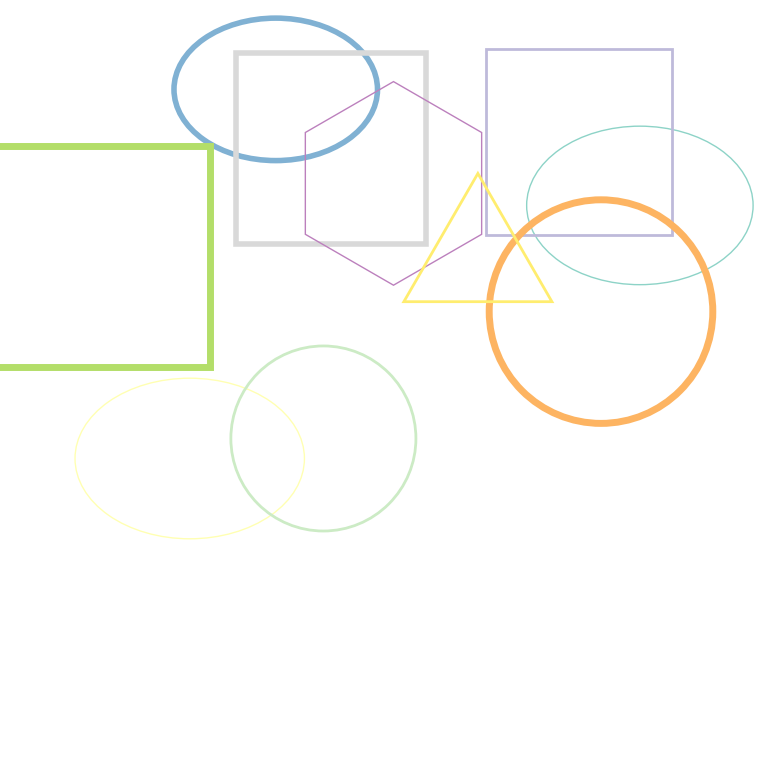[{"shape": "oval", "thickness": 0.5, "radius": 0.74, "center": [0.831, 0.733]}, {"shape": "oval", "thickness": 0.5, "radius": 0.74, "center": [0.246, 0.405]}, {"shape": "square", "thickness": 1, "radius": 0.6, "center": [0.752, 0.815]}, {"shape": "oval", "thickness": 2, "radius": 0.66, "center": [0.358, 0.884]}, {"shape": "circle", "thickness": 2.5, "radius": 0.73, "center": [0.781, 0.595]}, {"shape": "square", "thickness": 2.5, "radius": 0.72, "center": [0.13, 0.667]}, {"shape": "square", "thickness": 2, "radius": 0.62, "center": [0.429, 0.807]}, {"shape": "hexagon", "thickness": 0.5, "radius": 0.66, "center": [0.511, 0.762]}, {"shape": "circle", "thickness": 1, "radius": 0.6, "center": [0.42, 0.431]}, {"shape": "triangle", "thickness": 1, "radius": 0.56, "center": [0.621, 0.664]}]